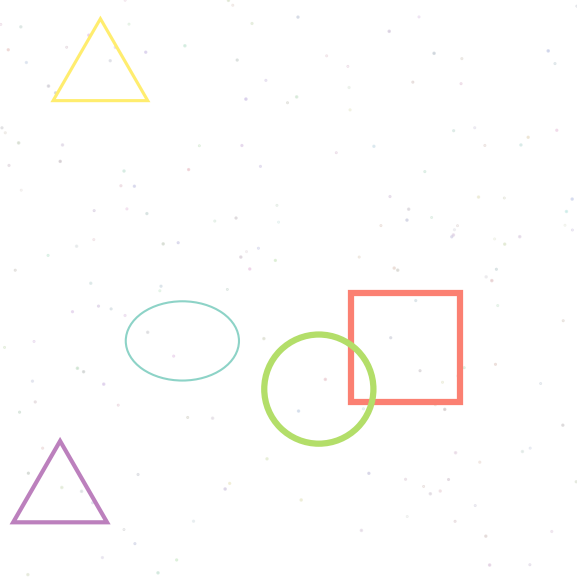[{"shape": "oval", "thickness": 1, "radius": 0.49, "center": [0.316, 0.409]}, {"shape": "square", "thickness": 3, "radius": 0.47, "center": [0.702, 0.397]}, {"shape": "circle", "thickness": 3, "radius": 0.47, "center": [0.552, 0.325]}, {"shape": "triangle", "thickness": 2, "radius": 0.47, "center": [0.104, 0.142]}, {"shape": "triangle", "thickness": 1.5, "radius": 0.47, "center": [0.174, 0.872]}]